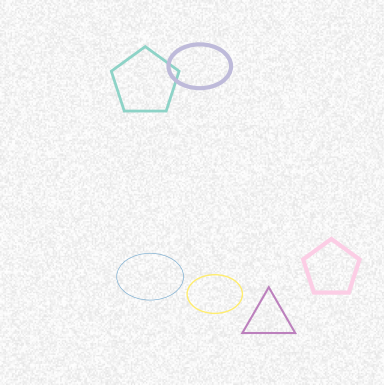[{"shape": "pentagon", "thickness": 2, "radius": 0.46, "center": [0.377, 0.786]}, {"shape": "oval", "thickness": 3, "radius": 0.41, "center": [0.519, 0.828]}, {"shape": "oval", "thickness": 0.5, "radius": 0.43, "center": [0.39, 0.281]}, {"shape": "pentagon", "thickness": 3, "radius": 0.39, "center": [0.861, 0.302]}, {"shape": "triangle", "thickness": 1.5, "radius": 0.4, "center": [0.698, 0.175]}, {"shape": "oval", "thickness": 1, "radius": 0.36, "center": [0.558, 0.236]}]